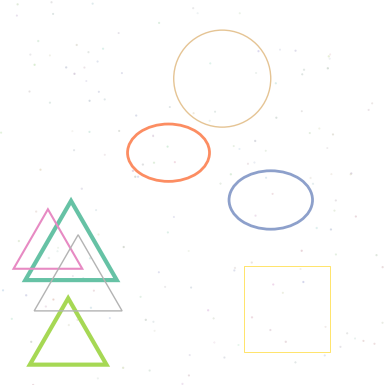[{"shape": "triangle", "thickness": 3, "radius": 0.69, "center": [0.185, 0.341]}, {"shape": "oval", "thickness": 2, "radius": 0.53, "center": [0.438, 0.603]}, {"shape": "oval", "thickness": 2, "radius": 0.54, "center": [0.703, 0.481]}, {"shape": "triangle", "thickness": 1.5, "radius": 0.52, "center": [0.124, 0.353]}, {"shape": "triangle", "thickness": 3, "radius": 0.57, "center": [0.177, 0.11]}, {"shape": "square", "thickness": 0.5, "radius": 0.56, "center": [0.745, 0.197]}, {"shape": "circle", "thickness": 1, "radius": 0.63, "center": [0.577, 0.796]}, {"shape": "triangle", "thickness": 1, "radius": 0.66, "center": [0.203, 0.258]}]